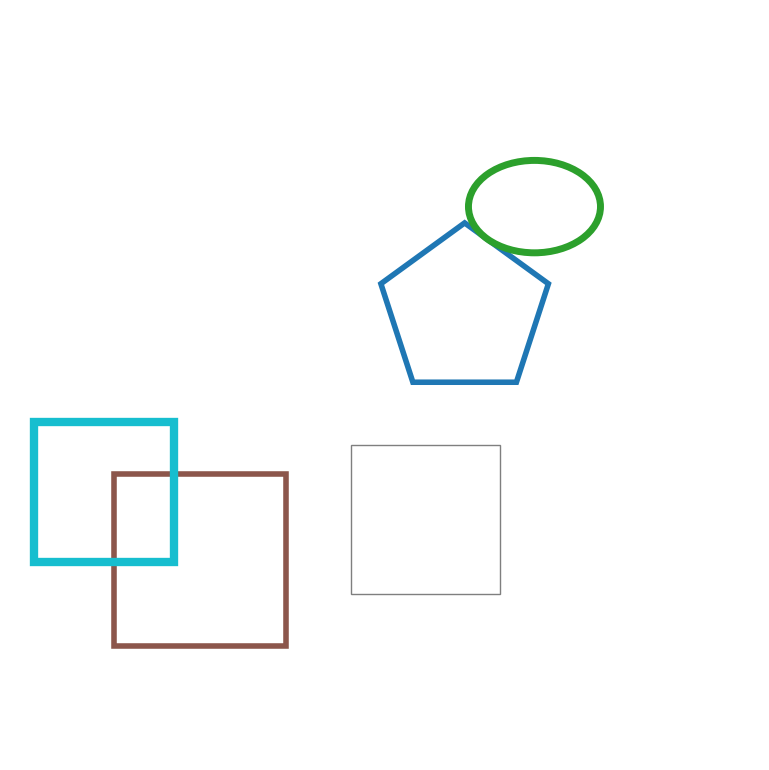[{"shape": "pentagon", "thickness": 2, "radius": 0.57, "center": [0.603, 0.596]}, {"shape": "oval", "thickness": 2.5, "radius": 0.43, "center": [0.694, 0.732]}, {"shape": "square", "thickness": 2, "radius": 0.56, "center": [0.259, 0.273]}, {"shape": "square", "thickness": 0.5, "radius": 0.48, "center": [0.553, 0.325]}, {"shape": "square", "thickness": 3, "radius": 0.46, "center": [0.135, 0.361]}]